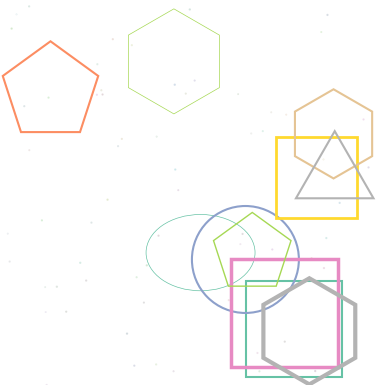[{"shape": "oval", "thickness": 0.5, "radius": 0.71, "center": [0.521, 0.344]}, {"shape": "square", "thickness": 1.5, "radius": 0.62, "center": [0.764, 0.146]}, {"shape": "pentagon", "thickness": 1.5, "radius": 0.65, "center": [0.131, 0.762]}, {"shape": "circle", "thickness": 1.5, "radius": 0.69, "center": [0.637, 0.326]}, {"shape": "square", "thickness": 2.5, "radius": 0.7, "center": [0.739, 0.186]}, {"shape": "pentagon", "thickness": 1, "radius": 0.53, "center": [0.655, 0.342]}, {"shape": "hexagon", "thickness": 0.5, "radius": 0.68, "center": [0.452, 0.841]}, {"shape": "square", "thickness": 2, "radius": 0.53, "center": [0.822, 0.539]}, {"shape": "hexagon", "thickness": 1.5, "radius": 0.58, "center": [0.866, 0.652]}, {"shape": "hexagon", "thickness": 3, "radius": 0.69, "center": [0.803, 0.139]}, {"shape": "triangle", "thickness": 1.5, "radius": 0.58, "center": [0.869, 0.543]}]